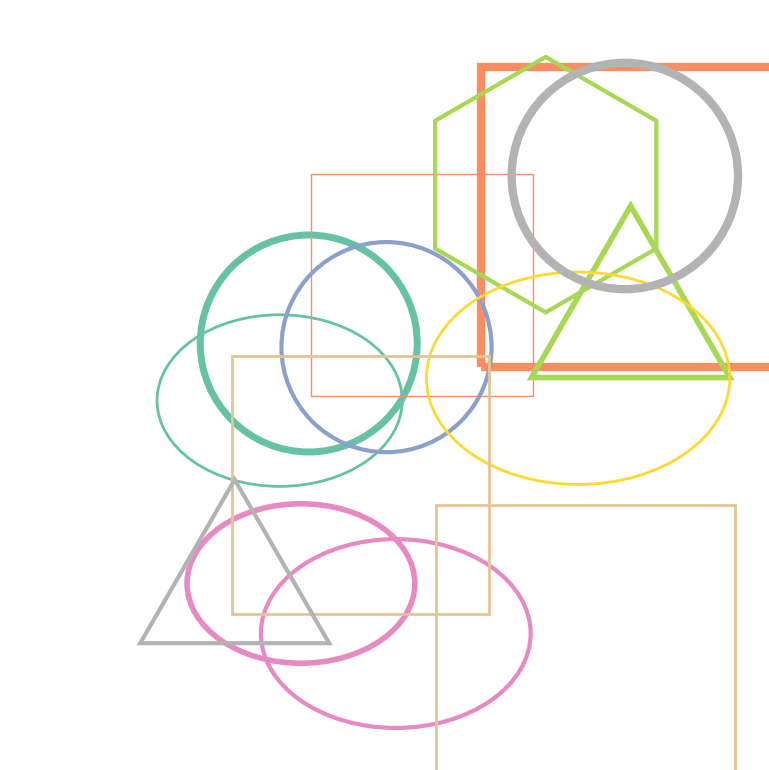[{"shape": "oval", "thickness": 1, "radius": 0.8, "center": [0.363, 0.48]}, {"shape": "circle", "thickness": 2.5, "radius": 0.7, "center": [0.401, 0.554]}, {"shape": "square", "thickness": 3, "radius": 0.98, "center": [0.819, 0.718]}, {"shape": "square", "thickness": 0.5, "radius": 0.72, "center": [0.548, 0.63]}, {"shape": "circle", "thickness": 1.5, "radius": 0.68, "center": [0.502, 0.549]}, {"shape": "oval", "thickness": 2, "radius": 0.74, "center": [0.391, 0.242]}, {"shape": "oval", "thickness": 1.5, "radius": 0.88, "center": [0.514, 0.177]}, {"shape": "triangle", "thickness": 2, "radius": 0.74, "center": [0.819, 0.584]}, {"shape": "hexagon", "thickness": 1.5, "radius": 0.83, "center": [0.709, 0.76]}, {"shape": "oval", "thickness": 1, "radius": 0.99, "center": [0.751, 0.509]}, {"shape": "square", "thickness": 1, "radius": 0.84, "center": [0.468, 0.37]}, {"shape": "square", "thickness": 1, "radius": 0.97, "center": [0.761, 0.15]}, {"shape": "circle", "thickness": 3, "radius": 0.73, "center": [0.811, 0.771]}, {"shape": "triangle", "thickness": 1.5, "radius": 0.71, "center": [0.305, 0.235]}]